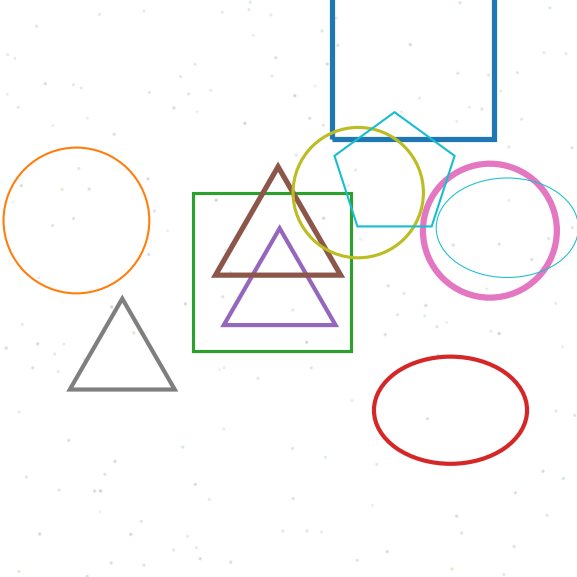[{"shape": "square", "thickness": 2.5, "radius": 0.7, "center": [0.716, 0.899]}, {"shape": "circle", "thickness": 1, "radius": 0.63, "center": [0.132, 0.617]}, {"shape": "square", "thickness": 1.5, "radius": 0.68, "center": [0.471, 0.528]}, {"shape": "oval", "thickness": 2, "radius": 0.66, "center": [0.78, 0.289]}, {"shape": "triangle", "thickness": 2, "radius": 0.56, "center": [0.484, 0.492]}, {"shape": "triangle", "thickness": 2.5, "radius": 0.63, "center": [0.482, 0.585]}, {"shape": "circle", "thickness": 3, "radius": 0.58, "center": [0.848, 0.6]}, {"shape": "triangle", "thickness": 2, "radius": 0.52, "center": [0.212, 0.377]}, {"shape": "circle", "thickness": 1.5, "radius": 0.56, "center": [0.62, 0.666]}, {"shape": "oval", "thickness": 0.5, "radius": 0.62, "center": [0.878, 0.605]}, {"shape": "pentagon", "thickness": 1, "radius": 0.55, "center": [0.683, 0.696]}]